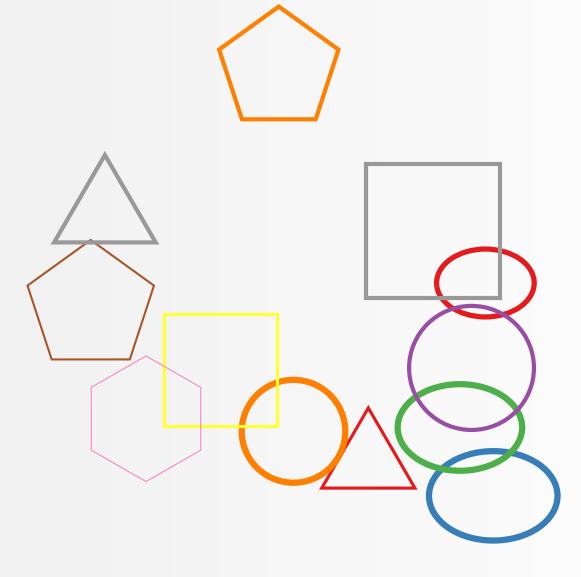[{"shape": "triangle", "thickness": 1.5, "radius": 0.46, "center": [0.634, 0.2]}, {"shape": "oval", "thickness": 2.5, "radius": 0.42, "center": [0.835, 0.509]}, {"shape": "oval", "thickness": 3, "radius": 0.55, "center": [0.849, 0.141]}, {"shape": "oval", "thickness": 3, "radius": 0.54, "center": [0.791, 0.259]}, {"shape": "circle", "thickness": 2, "radius": 0.54, "center": [0.811, 0.362]}, {"shape": "circle", "thickness": 3, "radius": 0.45, "center": [0.505, 0.252]}, {"shape": "pentagon", "thickness": 2, "radius": 0.54, "center": [0.48, 0.88]}, {"shape": "square", "thickness": 1.5, "radius": 0.49, "center": [0.379, 0.359]}, {"shape": "pentagon", "thickness": 1, "radius": 0.57, "center": [0.156, 0.469]}, {"shape": "hexagon", "thickness": 0.5, "radius": 0.54, "center": [0.251, 0.274]}, {"shape": "square", "thickness": 2, "radius": 0.58, "center": [0.745, 0.599]}, {"shape": "triangle", "thickness": 2, "radius": 0.5, "center": [0.18, 0.63]}]